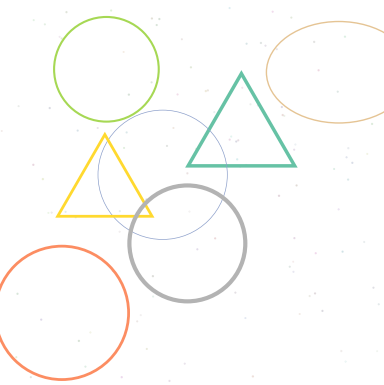[{"shape": "triangle", "thickness": 2.5, "radius": 0.8, "center": [0.627, 0.649]}, {"shape": "circle", "thickness": 2, "radius": 0.87, "center": [0.161, 0.187]}, {"shape": "circle", "thickness": 0.5, "radius": 0.84, "center": [0.423, 0.546]}, {"shape": "circle", "thickness": 1.5, "radius": 0.68, "center": [0.276, 0.82]}, {"shape": "triangle", "thickness": 2, "radius": 0.71, "center": [0.272, 0.509]}, {"shape": "oval", "thickness": 1, "radius": 0.94, "center": [0.88, 0.812]}, {"shape": "circle", "thickness": 3, "radius": 0.75, "center": [0.487, 0.368]}]